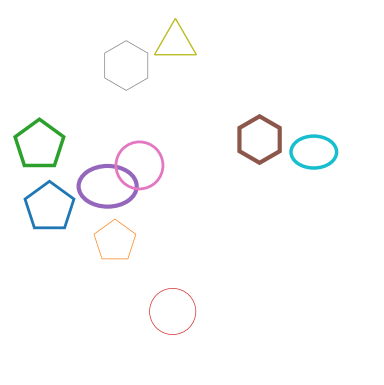[{"shape": "pentagon", "thickness": 2, "radius": 0.33, "center": [0.129, 0.462]}, {"shape": "pentagon", "thickness": 0.5, "radius": 0.29, "center": [0.299, 0.374]}, {"shape": "pentagon", "thickness": 2.5, "radius": 0.33, "center": [0.102, 0.624]}, {"shape": "circle", "thickness": 0.5, "radius": 0.3, "center": [0.449, 0.191]}, {"shape": "oval", "thickness": 3, "radius": 0.38, "center": [0.28, 0.516]}, {"shape": "hexagon", "thickness": 3, "radius": 0.3, "center": [0.674, 0.637]}, {"shape": "circle", "thickness": 2, "radius": 0.31, "center": [0.362, 0.57]}, {"shape": "hexagon", "thickness": 0.5, "radius": 0.32, "center": [0.328, 0.83]}, {"shape": "triangle", "thickness": 1, "radius": 0.31, "center": [0.456, 0.889]}, {"shape": "oval", "thickness": 2.5, "radius": 0.3, "center": [0.815, 0.605]}]